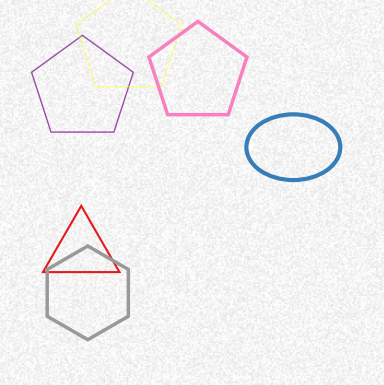[{"shape": "triangle", "thickness": 1.5, "radius": 0.57, "center": [0.211, 0.351]}, {"shape": "oval", "thickness": 3, "radius": 0.61, "center": [0.762, 0.618]}, {"shape": "pentagon", "thickness": 1, "radius": 0.69, "center": [0.214, 0.769]}, {"shape": "pentagon", "thickness": 0.5, "radius": 0.72, "center": [0.334, 0.891]}, {"shape": "pentagon", "thickness": 2.5, "radius": 0.67, "center": [0.514, 0.81]}, {"shape": "hexagon", "thickness": 2.5, "radius": 0.61, "center": [0.228, 0.239]}]